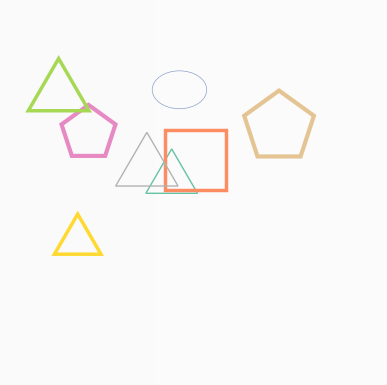[{"shape": "triangle", "thickness": 1, "radius": 0.38, "center": [0.443, 0.536]}, {"shape": "square", "thickness": 2.5, "radius": 0.39, "center": [0.505, 0.584]}, {"shape": "oval", "thickness": 0.5, "radius": 0.35, "center": [0.463, 0.767]}, {"shape": "pentagon", "thickness": 3, "radius": 0.37, "center": [0.228, 0.654]}, {"shape": "triangle", "thickness": 2.5, "radius": 0.45, "center": [0.151, 0.758]}, {"shape": "triangle", "thickness": 2.5, "radius": 0.35, "center": [0.201, 0.374]}, {"shape": "pentagon", "thickness": 3, "radius": 0.47, "center": [0.72, 0.67]}, {"shape": "triangle", "thickness": 1, "radius": 0.46, "center": [0.379, 0.563]}]